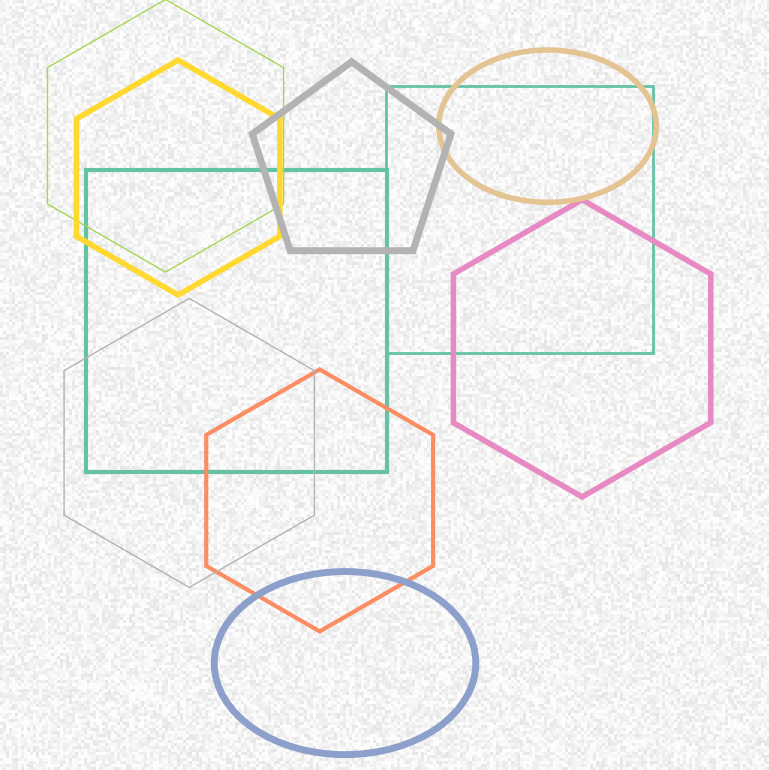[{"shape": "square", "thickness": 1, "radius": 0.87, "center": [0.675, 0.715]}, {"shape": "square", "thickness": 1.5, "radius": 0.98, "center": [0.307, 0.583]}, {"shape": "hexagon", "thickness": 1.5, "radius": 0.85, "center": [0.415, 0.35]}, {"shape": "oval", "thickness": 2.5, "radius": 0.85, "center": [0.448, 0.139]}, {"shape": "hexagon", "thickness": 2, "radius": 0.97, "center": [0.756, 0.548]}, {"shape": "hexagon", "thickness": 0.5, "radius": 0.89, "center": [0.215, 0.824]}, {"shape": "hexagon", "thickness": 2, "radius": 0.76, "center": [0.231, 0.769]}, {"shape": "oval", "thickness": 2, "radius": 0.71, "center": [0.711, 0.836]}, {"shape": "pentagon", "thickness": 2.5, "radius": 0.68, "center": [0.457, 0.784]}, {"shape": "hexagon", "thickness": 0.5, "radius": 0.94, "center": [0.246, 0.425]}]